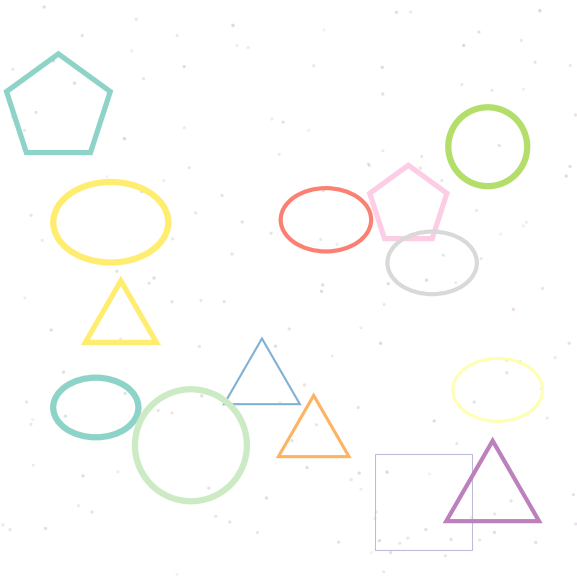[{"shape": "pentagon", "thickness": 2.5, "radius": 0.47, "center": [0.101, 0.811]}, {"shape": "oval", "thickness": 3, "radius": 0.37, "center": [0.166, 0.294]}, {"shape": "oval", "thickness": 1.5, "radius": 0.39, "center": [0.862, 0.324]}, {"shape": "square", "thickness": 0.5, "radius": 0.42, "center": [0.734, 0.13]}, {"shape": "oval", "thickness": 2, "radius": 0.39, "center": [0.564, 0.619]}, {"shape": "triangle", "thickness": 1, "radius": 0.38, "center": [0.454, 0.337]}, {"shape": "triangle", "thickness": 1.5, "radius": 0.35, "center": [0.543, 0.244]}, {"shape": "circle", "thickness": 3, "radius": 0.34, "center": [0.845, 0.745]}, {"shape": "pentagon", "thickness": 2.5, "radius": 0.35, "center": [0.707, 0.643]}, {"shape": "oval", "thickness": 2, "radius": 0.39, "center": [0.748, 0.544]}, {"shape": "triangle", "thickness": 2, "radius": 0.46, "center": [0.853, 0.143]}, {"shape": "circle", "thickness": 3, "radius": 0.48, "center": [0.331, 0.228]}, {"shape": "triangle", "thickness": 2.5, "radius": 0.36, "center": [0.209, 0.442]}, {"shape": "oval", "thickness": 3, "radius": 0.5, "center": [0.192, 0.614]}]